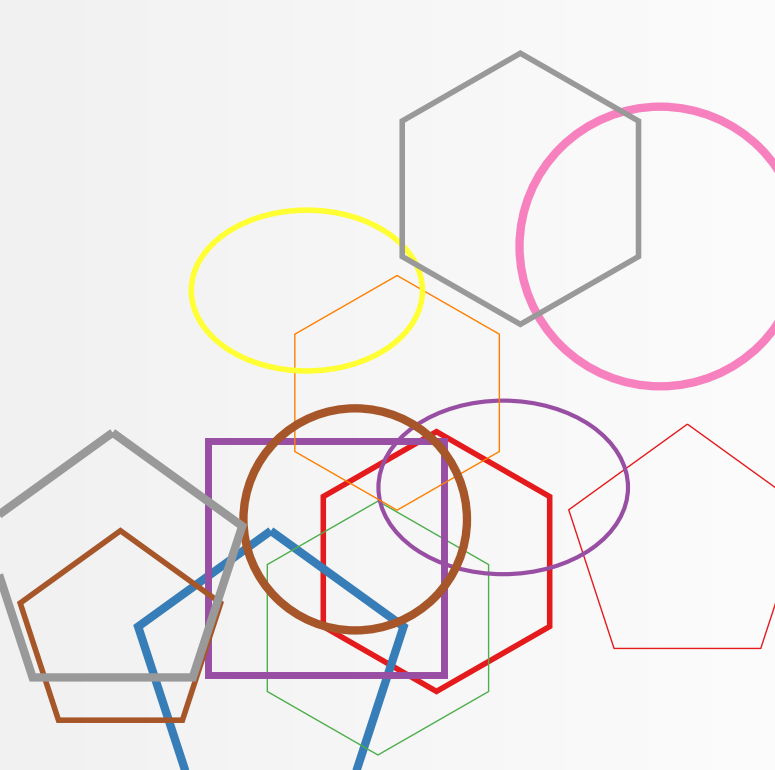[{"shape": "pentagon", "thickness": 0.5, "radius": 0.81, "center": [0.887, 0.288]}, {"shape": "hexagon", "thickness": 2, "radius": 0.84, "center": [0.563, 0.271]}, {"shape": "pentagon", "thickness": 3, "radius": 0.9, "center": [0.349, 0.131]}, {"shape": "hexagon", "thickness": 0.5, "radius": 0.82, "center": [0.488, 0.184]}, {"shape": "oval", "thickness": 1.5, "radius": 0.81, "center": [0.649, 0.367]}, {"shape": "square", "thickness": 2.5, "radius": 0.76, "center": [0.42, 0.275]}, {"shape": "hexagon", "thickness": 0.5, "radius": 0.76, "center": [0.512, 0.49]}, {"shape": "oval", "thickness": 2, "radius": 0.75, "center": [0.396, 0.623]}, {"shape": "circle", "thickness": 3, "radius": 0.72, "center": [0.458, 0.325]}, {"shape": "pentagon", "thickness": 2, "radius": 0.68, "center": [0.155, 0.175]}, {"shape": "circle", "thickness": 3, "radius": 0.91, "center": [0.852, 0.68]}, {"shape": "hexagon", "thickness": 2, "radius": 0.88, "center": [0.671, 0.755]}, {"shape": "pentagon", "thickness": 3, "radius": 0.88, "center": [0.145, 0.262]}]